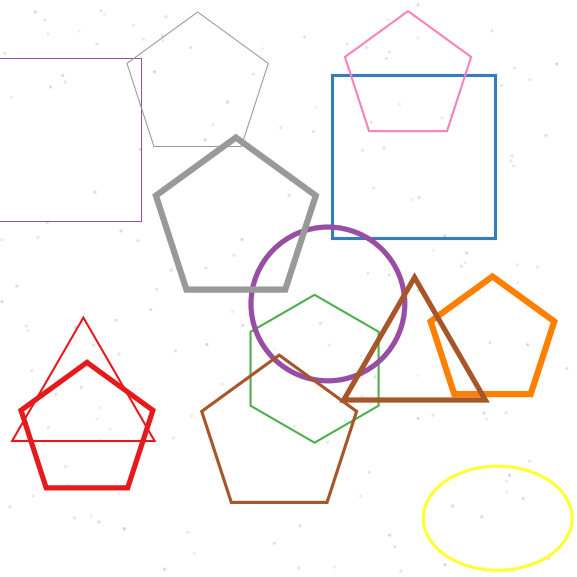[{"shape": "pentagon", "thickness": 2.5, "radius": 0.6, "center": [0.151, 0.252]}, {"shape": "triangle", "thickness": 1, "radius": 0.71, "center": [0.144, 0.307]}, {"shape": "square", "thickness": 1.5, "radius": 0.71, "center": [0.716, 0.728]}, {"shape": "hexagon", "thickness": 1, "radius": 0.64, "center": [0.545, 0.361]}, {"shape": "square", "thickness": 0.5, "radius": 0.71, "center": [0.102, 0.757]}, {"shape": "circle", "thickness": 2.5, "radius": 0.67, "center": [0.568, 0.473]}, {"shape": "pentagon", "thickness": 3, "radius": 0.56, "center": [0.853, 0.408]}, {"shape": "oval", "thickness": 1.5, "radius": 0.64, "center": [0.862, 0.102]}, {"shape": "pentagon", "thickness": 1.5, "radius": 0.71, "center": [0.483, 0.243]}, {"shape": "triangle", "thickness": 2.5, "radius": 0.71, "center": [0.718, 0.377]}, {"shape": "pentagon", "thickness": 1, "radius": 0.57, "center": [0.707, 0.865]}, {"shape": "pentagon", "thickness": 3, "radius": 0.73, "center": [0.408, 0.615]}, {"shape": "pentagon", "thickness": 0.5, "radius": 0.64, "center": [0.342, 0.85]}]